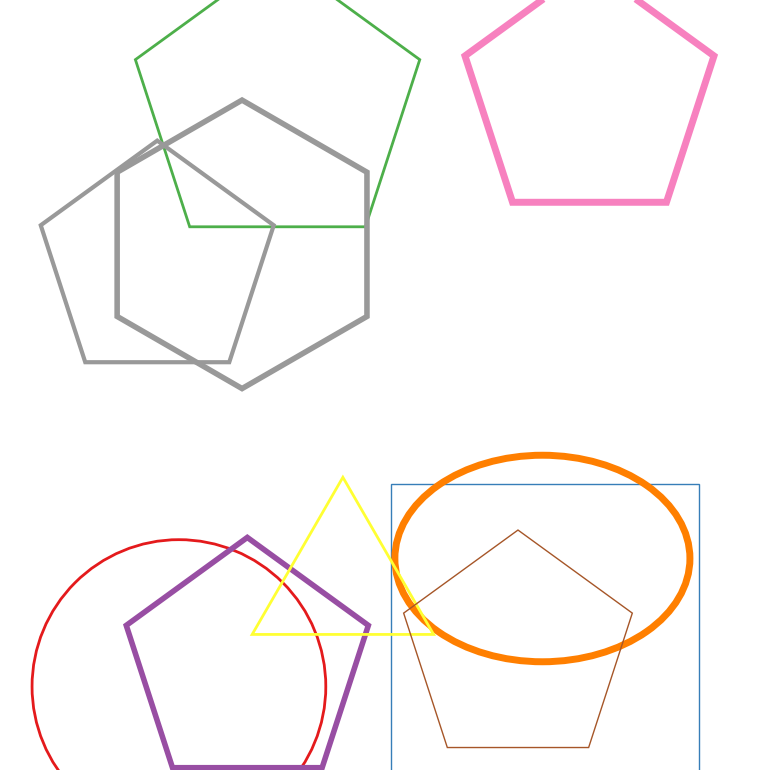[{"shape": "circle", "thickness": 1, "radius": 0.95, "center": [0.232, 0.108]}, {"shape": "square", "thickness": 0.5, "radius": 1.0, "center": [0.708, 0.171]}, {"shape": "pentagon", "thickness": 1, "radius": 0.97, "center": [0.36, 0.863]}, {"shape": "pentagon", "thickness": 2, "radius": 0.83, "center": [0.321, 0.137]}, {"shape": "oval", "thickness": 2.5, "radius": 0.96, "center": [0.704, 0.275]}, {"shape": "triangle", "thickness": 1, "radius": 0.68, "center": [0.445, 0.244]}, {"shape": "pentagon", "thickness": 0.5, "radius": 0.78, "center": [0.673, 0.155]}, {"shape": "pentagon", "thickness": 2.5, "radius": 0.85, "center": [0.766, 0.875]}, {"shape": "hexagon", "thickness": 2, "radius": 0.94, "center": [0.314, 0.683]}, {"shape": "pentagon", "thickness": 1.5, "radius": 0.8, "center": [0.204, 0.658]}]